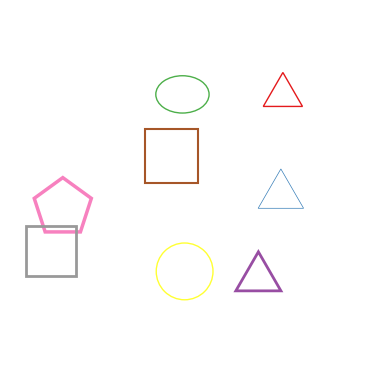[{"shape": "triangle", "thickness": 1, "radius": 0.29, "center": [0.735, 0.753]}, {"shape": "triangle", "thickness": 0.5, "radius": 0.34, "center": [0.73, 0.493]}, {"shape": "oval", "thickness": 1, "radius": 0.35, "center": [0.474, 0.755]}, {"shape": "triangle", "thickness": 2, "radius": 0.34, "center": [0.671, 0.278]}, {"shape": "circle", "thickness": 1, "radius": 0.37, "center": [0.48, 0.295]}, {"shape": "square", "thickness": 1.5, "radius": 0.35, "center": [0.445, 0.596]}, {"shape": "pentagon", "thickness": 2.5, "radius": 0.39, "center": [0.163, 0.461]}, {"shape": "square", "thickness": 2, "radius": 0.32, "center": [0.133, 0.348]}]